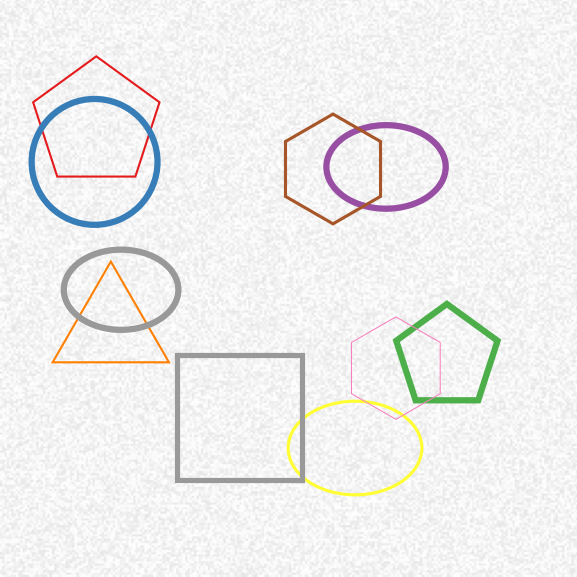[{"shape": "pentagon", "thickness": 1, "radius": 0.58, "center": [0.167, 0.786]}, {"shape": "circle", "thickness": 3, "radius": 0.54, "center": [0.164, 0.719]}, {"shape": "pentagon", "thickness": 3, "radius": 0.46, "center": [0.774, 0.381]}, {"shape": "oval", "thickness": 3, "radius": 0.52, "center": [0.668, 0.71]}, {"shape": "triangle", "thickness": 1, "radius": 0.58, "center": [0.192, 0.43]}, {"shape": "oval", "thickness": 1.5, "radius": 0.58, "center": [0.615, 0.223]}, {"shape": "hexagon", "thickness": 1.5, "radius": 0.48, "center": [0.577, 0.707]}, {"shape": "hexagon", "thickness": 0.5, "radius": 0.44, "center": [0.685, 0.362]}, {"shape": "oval", "thickness": 3, "radius": 0.5, "center": [0.21, 0.497]}, {"shape": "square", "thickness": 2.5, "radius": 0.54, "center": [0.415, 0.277]}]